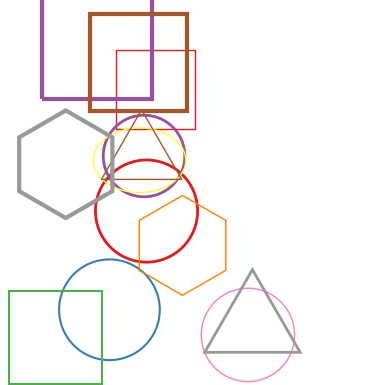[{"shape": "circle", "thickness": 2, "radius": 0.66, "center": [0.381, 0.452]}, {"shape": "square", "thickness": 1, "radius": 0.51, "center": [0.404, 0.767]}, {"shape": "circle", "thickness": 1.5, "radius": 0.65, "center": [0.284, 0.195]}, {"shape": "square", "thickness": 1.5, "radius": 0.6, "center": [0.144, 0.123]}, {"shape": "square", "thickness": 3, "radius": 0.72, "center": [0.252, 0.885]}, {"shape": "circle", "thickness": 2, "radius": 0.53, "center": [0.374, 0.595]}, {"shape": "hexagon", "thickness": 1, "radius": 0.65, "center": [0.474, 0.363]}, {"shape": "oval", "thickness": 1, "radius": 0.6, "center": [0.363, 0.584]}, {"shape": "square", "thickness": 3, "radius": 0.63, "center": [0.36, 0.837]}, {"shape": "triangle", "thickness": 1, "radius": 0.6, "center": [0.368, 0.594]}, {"shape": "circle", "thickness": 1, "radius": 0.61, "center": [0.644, 0.13]}, {"shape": "triangle", "thickness": 2, "radius": 0.72, "center": [0.656, 0.157]}, {"shape": "hexagon", "thickness": 3, "radius": 0.7, "center": [0.171, 0.573]}]